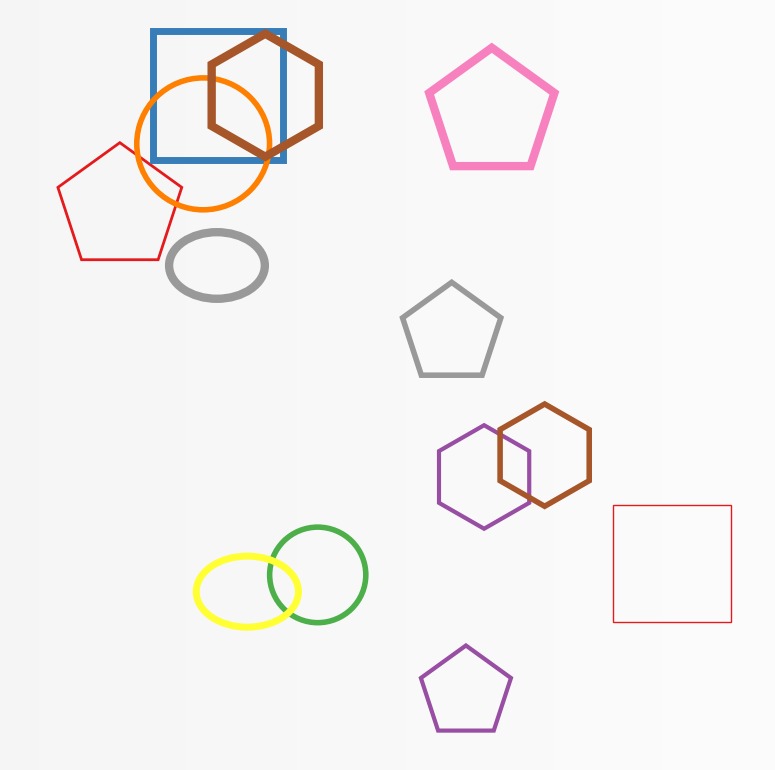[{"shape": "pentagon", "thickness": 1, "radius": 0.42, "center": [0.155, 0.731]}, {"shape": "square", "thickness": 0.5, "radius": 0.38, "center": [0.867, 0.268]}, {"shape": "square", "thickness": 2.5, "radius": 0.42, "center": [0.281, 0.876]}, {"shape": "circle", "thickness": 2, "radius": 0.31, "center": [0.41, 0.253]}, {"shape": "pentagon", "thickness": 1.5, "radius": 0.31, "center": [0.601, 0.101]}, {"shape": "hexagon", "thickness": 1.5, "radius": 0.34, "center": [0.625, 0.381]}, {"shape": "circle", "thickness": 2, "radius": 0.43, "center": [0.262, 0.813]}, {"shape": "oval", "thickness": 2.5, "radius": 0.33, "center": [0.319, 0.232]}, {"shape": "hexagon", "thickness": 3, "radius": 0.4, "center": [0.342, 0.876]}, {"shape": "hexagon", "thickness": 2, "radius": 0.33, "center": [0.703, 0.409]}, {"shape": "pentagon", "thickness": 3, "radius": 0.42, "center": [0.635, 0.853]}, {"shape": "pentagon", "thickness": 2, "radius": 0.33, "center": [0.583, 0.567]}, {"shape": "oval", "thickness": 3, "radius": 0.31, "center": [0.28, 0.655]}]